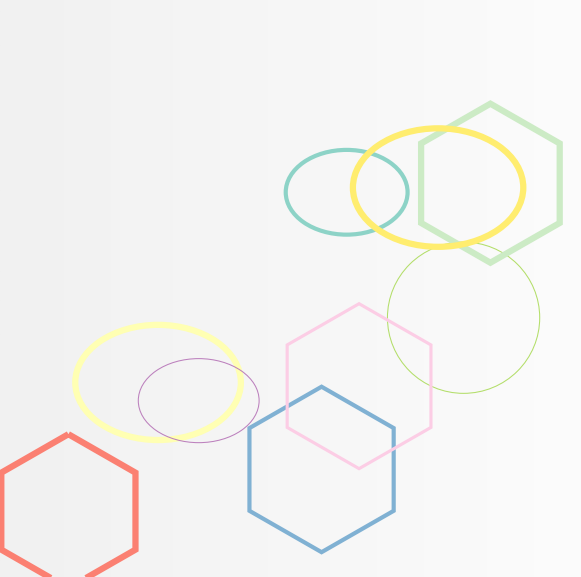[{"shape": "oval", "thickness": 2, "radius": 0.52, "center": [0.596, 0.666]}, {"shape": "oval", "thickness": 3, "radius": 0.71, "center": [0.272, 0.337]}, {"shape": "hexagon", "thickness": 3, "radius": 0.67, "center": [0.118, 0.114]}, {"shape": "hexagon", "thickness": 2, "radius": 0.72, "center": [0.553, 0.186]}, {"shape": "circle", "thickness": 0.5, "radius": 0.65, "center": [0.798, 0.449]}, {"shape": "hexagon", "thickness": 1.5, "radius": 0.71, "center": [0.618, 0.33]}, {"shape": "oval", "thickness": 0.5, "radius": 0.52, "center": [0.342, 0.305]}, {"shape": "hexagon", "thickness": 3, "radius": 0.69, "center": [0.844, 0.682]}, {"shape": "oval", "thickness": 3, "radius": 0.73, "center": [0.754, 0.674]}]